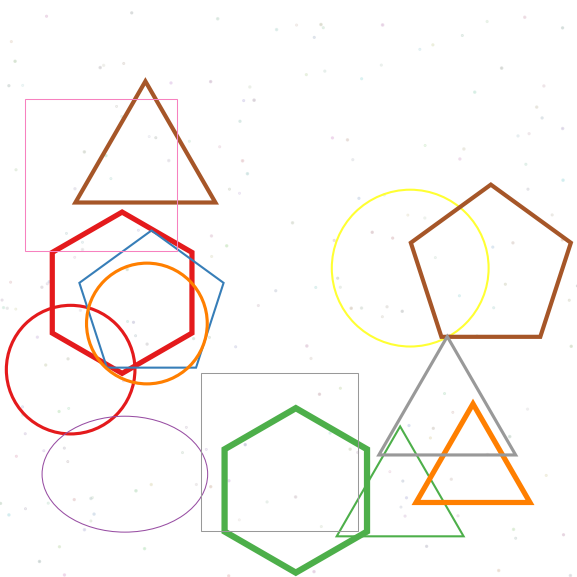[{"shape": "hexagon", "thickness": 2.5, "radius": 0.7, "center": [0.211, 0.492]}, {"shape": "circle", "thickness": 1.5, "radius": 0.56, "center": [0.122, 0.359]}, {"shape": "pentagon", "thickness": 1, "radius": 0.66, "center": [0.262, 0.469]}, {"shape": "triangle", "thickness": 1, "radius": 0.63, "center": [0.693, 0.134]}, {"shape": "hexagon", "thickness": 3, "radius": 0.71, "center": [0.512, 0.15]}, {"shape": "oval", "thickness": 0.5, "radius": 0.72, "center": [0.216, 0.178]}, {"shape": "triangle", "thickness": 2.5, "radius": 0.57, "center": [0.819, 0.186]}, {"shape": "circle", "thickness": 1.5, "radius": 0.52, "center": [0.254, 0.439]}, {"shape": "circle", "thickness": 1, "radius": 0.68, "center": [0.71, 0.535]}, {"shape": "pentagon", "thickness": 2, "radius": 0.73, "center": [0.85, 0.534]}, {"shape": "triangle", "thickness": 2, "radius": 0.7, "center": [0.252, 0.718]}, {"shape": "square", "thickness": 0.5, "radius": 0.66, "center": [0.175, 0.696]}, {"shape": "square", "thickness": 0.5, "radius": 0.68, "center": [0.484, 0.216]}, {"shape": "triangle", "thickness": 1.5, "radius": 0.68, "center": [0.774, 0.28]}]